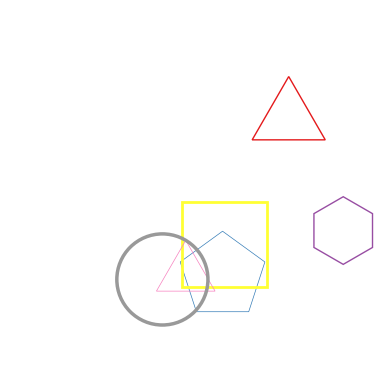[{"shape": "triangle", "thickness": 1, "radius": 0.55, "center": [0.75, 0.692]}, {"shape": "pentagon", "thickness": 0.5, "radius": 0.58, "center": [0.578, 0.284]}, {"shape": "hexagon", "thickness": 1, "radius": 0.44, "center": [0.891, 0.401]}, {"shape": "square", "thickness": 2, "radius": 0.55, "center": [0.583, 0.365]}, {"shape": "triangle", "thickness": 0.5, "radius": 0.44, "center": [0.482, 0.288]}, {"shape": "circle", "thickness": 2.5, "radius": 0.59, "center": [0.422, 0.274]}]